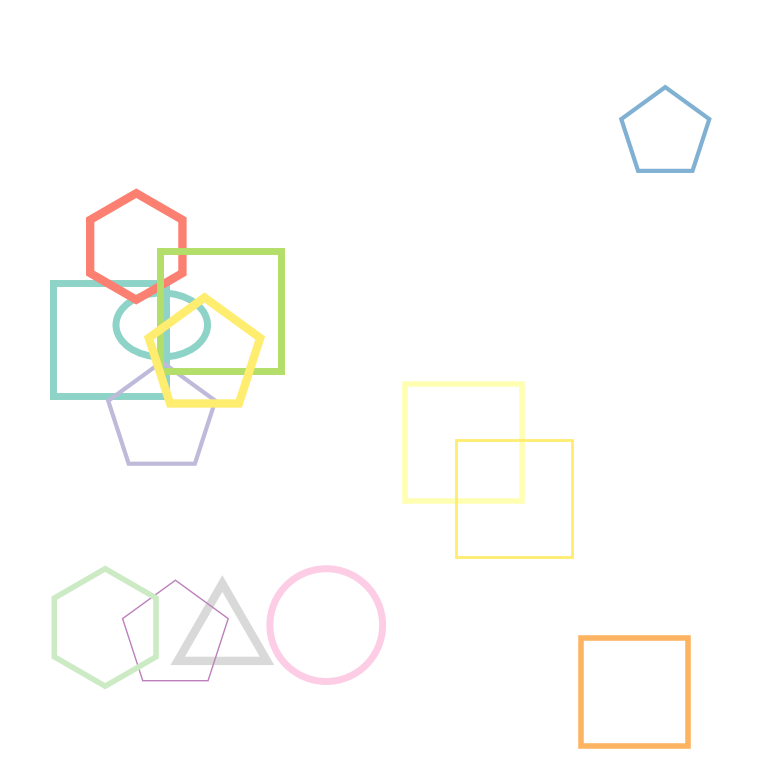[{"shape": "square", "thickness": 2.5, "radius": 0.37, "center": [0.143, 0.559]}, {"shape": "oval", "thickness": 2.5, "radius": 0.3, "center": [0.21, 0.578]}, {"shape": "square", "thickness": 2, "radius": 0.38, "center": [0.602, 0.425]}, {"shape": "pentagon", "thickness": 1.5, "radius": 0.37, "center": [0.21, 0.457]}, {"shape": "hexagon", "thickness": 3, "radius": 0.35, "center": [0.177, 0.68]}, {"shape": "pentagon", "thickness": 1.5, "radius": 0.3, "center": [0.864, 0.827]}, {"shape": "square", "thickness": 2, "radius": 0.35, "center": [0.824, 0.101]}, {"shape": "square", "thickness": 2.5, "radius": 0.39, "center": [0.286, 0.596]}, {"shape": "circle", "thickness": 2.5, "radius": 0.37, "center": [0.424, 0.188]}, {"shape": "triangle", "thickness": 3, "radius": 0.33, "center": [0.289, 0.175]}, {"shape": "pentagon", "thickness": 0.5, "radius": 0.36, "center": [0.228, 0.174]}, {"shape": "hexagon", "thickness": 2, "radius": 0.38, "center": [0.137, 0.185]}, {"shape": "square", "thickness": 1, "radius": 0.38, "center": [0.668, 0.352]}, {"shape": "pentagon", "thickness": 3, "radius": 0.38, "center": [0.266, 0.538]}]